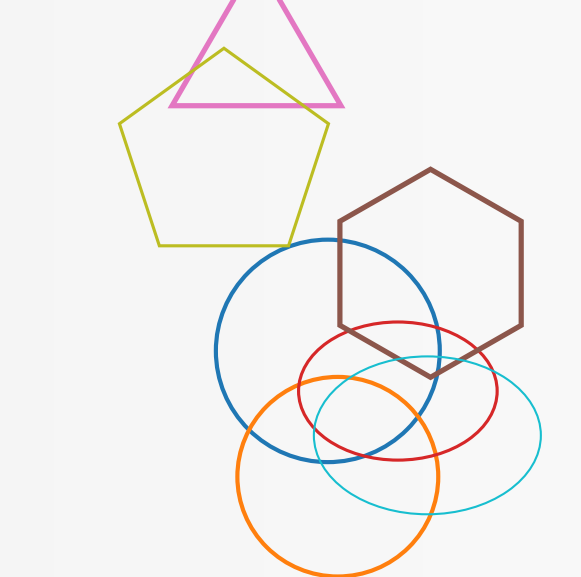[{"shape": "circle", "thickness": 2, "radius": 0.96, "center": [0.564, 0.392]}, {"shape": "circle", "thickness": 2, "radius": 0.86, "center": [0.581, 0.174]}, {"shape": "oval", "thickness": 1.5, "radius": 0.85, "center": [0.684, 0.322]}, {"shape": "hexagon", "thickness": 2.5, "radius": 0.9, "center": [0.741, 0.526]}, {"shape": "triangle", "thickness": 2.5, "radius": 0.84, "center": [0.441, 0.9]}, {"shape": "pentagon", "thickness": 1.5, "radius": 0.95, "center": [0.385, 0.726]}, {"shape": "oval", "thickness": 1, "radius": 0.98, "center": [0.735, 0.245]}]